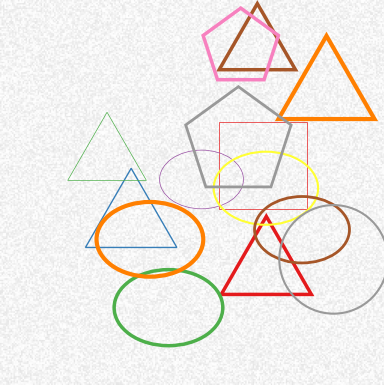[{"shape": "triangle", "thickness": 2.5, "radius": 0.68, "center": [0.692, 0.303]}, {"shape": "square", "thickness": 0.5, "radius": 0.57, "center": [0.683, 0.57]}, {"shape": "triangle", "thickness": 1, "radius": 0.69, "center": [0.341, 0.426]}, {"shape": "triangle", "thickness": 0.5, "radius": 0.59, "center": [0.278, 0.59]}, {"shape": "oval", "thickness": 2.5, "radius": 0.71, "center": [0.438, 0.201]}, {"shape": "oval", "thickness": 0.5, "radius": 0.54, "center": [0.523, 0.534]}, {"shape": "triangle", "thickness": 3, "radius": 0.72, "center": [0.848, 0.763]}, {"shape": "oval", "thickness": 3, "radius": 0.69, "center": [0.389, 0.378]}, {"shape": "oval", "thickness": 1.5, "radius": 0.68, "center": [0.691, 0.511]}, {"shape": "oval", "thickness": 2, "radius": 0.62, "center": [0.784, 0.403]}, {"shape": "triangle", "thickness": 2.5, "radius": 0.57, "center": [0.668, 0.876]}, {"shape": "pentagon", "thickness": 2.5, "radius": 0.51, "center": [0.625, 0.876]}, {"shape": "circle", "thickness": 1.5, "radius": 0.71, "center": [0.866, 0.326]}, {"shape": "pentagon", "thickness": 2, "radius": 0.72, "center": [0.619, 0.631]}]